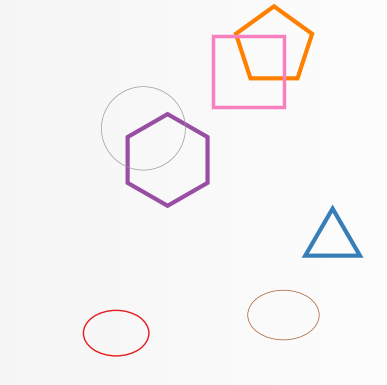[{"shape": "oval", "thickness": 1, "radius": 0.42, "center": [0.3, 0.135]}, {"shape": "triangle", "thickness": 3, "radius": 0.41, "center": [0.858, 0.377]}, {"shape": "hexagon", "thickness": 3, "radius": 0.6, "center": [0.432, 0.585]}, {"shape": "pentagon", "thickness": 3, "radius": 0.52, "center": [0.707, 0.88]}, {"shape": "oval", "thickness": 0.5, "radius": 0.46, "center": [0.731, 0.182]}, {"shape": "square", "thickness": 2.5, "radius": 0.46, "center": [0.642, 0.814]}, {"shape": "circle", "thickness": 0.5, "radius": 0.54, "center": [0.37, 0.667]}]